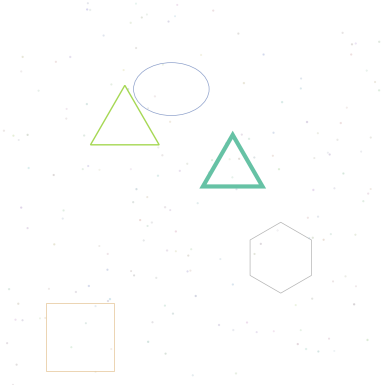[{"shape": "triangle", "thickness": 3, "radius": 0.45, "center": [0.604, 0.56]}, {"shape": "oval", "thickness": 0.5, "radius": 0.49, "center": [0.445, 0.769]}, {"shape": "triangle", "thickness": 1, "radius": 0.51, "center": [0.324, 0.675]}, {"shape": "square", "thickness": 0.5, "radius": 0.44, "center": [0.208, 0.125]}, {"shape": "hexagon", "thickness": 0.5, "radius": 0.46, "center": [0.729, 0.331]}]